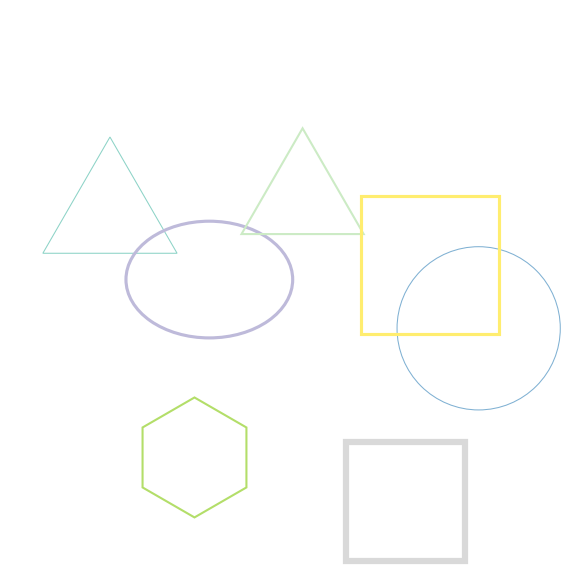[{"shape": "triangle", "thickness": 0.5, "radius": 0.67, "center": [0.19, 0.628]}, {"shape": "oval", "thickness": 1.5, "radius": 0.72, "center": [0.362, 0.515]}, {"shape": "circle", "thickness": 0.5, "radius": 0.71, "center": [0.829, 0.431]}, {"shape": "hexagon", "thickness": 1, "radius": 0.52, "center": [0.337, 0.207]}, {"shape": "square", "thickness": 3, "radius": 0.52, "center": [0.702, 0.131]}, {"shape": "triangle", "thickness": 1, "radius": 0.61, "center": [0.524, 0.655]}, {"shape": "square", "thickness": 1.5, "radius": 0.6, "center": [0.745, 0.54]}]